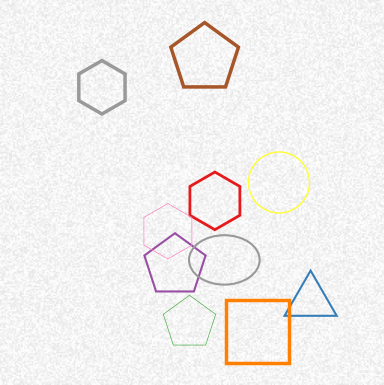[{"shape": "hexagon", "thickness": 2, "radius": 0.37, "center": [0.558, 0.478]}, {"shape": "triangle", "thickness": 1.5, "radius": 0.39, "center": [0.807, 0.219]}, {"shape": "pentagon", "thickness": 0.5, "radius": 0.36, "center": [0.492, 0.162]}, {"shape": "pentagon", "thickness": 1.5, "radius": 0.42, "center": [0.454, 0.311]}, {"shape": "square", "thickness": 2.5, "radius": 0.41, "center": [0.669, 0.138]}, {"shape": "circle", "thickness": 1, "radius": 0.4, "center": [0.725, 0.526]}, {"shape": "pentagon", "thickness": 2.5, "radius": 0.46, "center": [0.532, 0.849]}, {"shape": "hexagon", "thickness": 0.5, "radius": 0.36, "center": [0.436, 0.399]}, {"shape": "oval", "thickness": 1.5, "radius": 0.46, "center": [0.583, 0.325]}, {"shape": "hexagon", "thickness": 2.5, "radius": 0.35, "center": [0.265, 0.773]}]